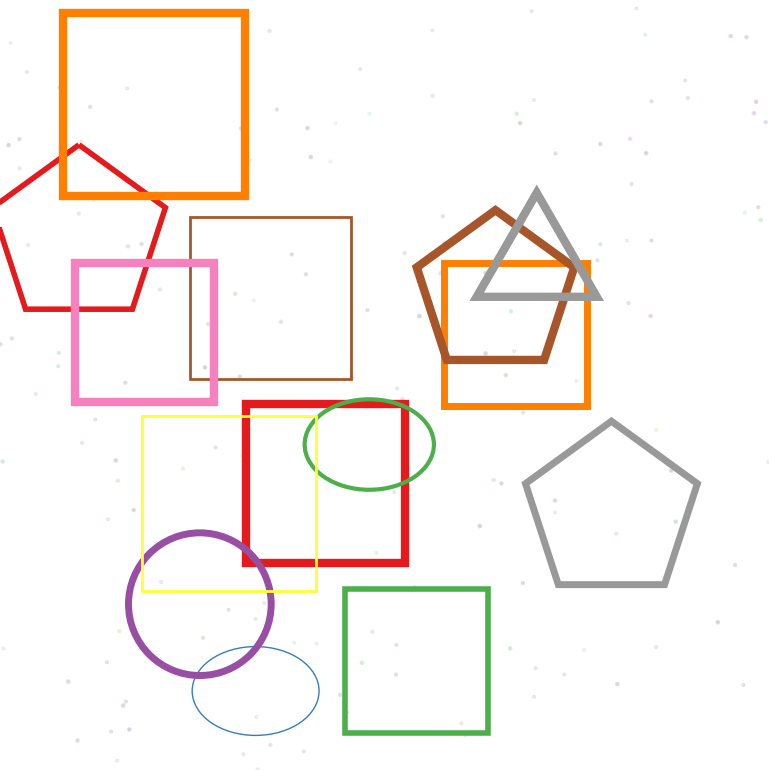[{"shape": "pentagon", "thickness": 2, "radius": 0.59, "center": [0.103, 0.694]}, {"shape": "square", "thickness": 3, "radius": 0.51, "center": [0.423, 0.372]}, {"shape": "oval", "thickness": 0.5, "radius": 0.41, "center": [0.332, 0.103]}, {"shape": "square", "thickness": 2, "radius": 0.47, "center": [0.541, 0.142]}, {"shape": "oval", "thickness": 1.5, "radius": 0.42, "center": [0.48, 0.423]}, {"shape": "circle", "thickness": 2.5, "radius": 0.46, "center": [0.26, 0.215]}, {"shape": "square", "thickness": 3, "radius": 0.59, "center": [0.2, 0.864]}, {"shape": "square", "thickness": 2.5, "radius": 0.46, "center": [0.669, 0.565]}, {"shape": "square", "thickness": 1, "radius": 0.57, "center": [0.297, 0.346]}, {"shape": "pentagon", "thickness": 3, "radius": 0.54, "center": [0.643, 0.62]}, {"shape": "square", "thickness": 1, "radius": 0.53, "center": [0.351, 0.613]}, {"shape": "square", "thickness": 3, "radius": 0.45, "center": [0.187, 0.568]}, {"shape": "pentagon", "thickness": 2.5, "radius": 0.59, "center": [0.794, 0.336]}, {"shape": "triangle", "thickness": 3, "radius": 0.45, "center": [0.697, 0.66]}]